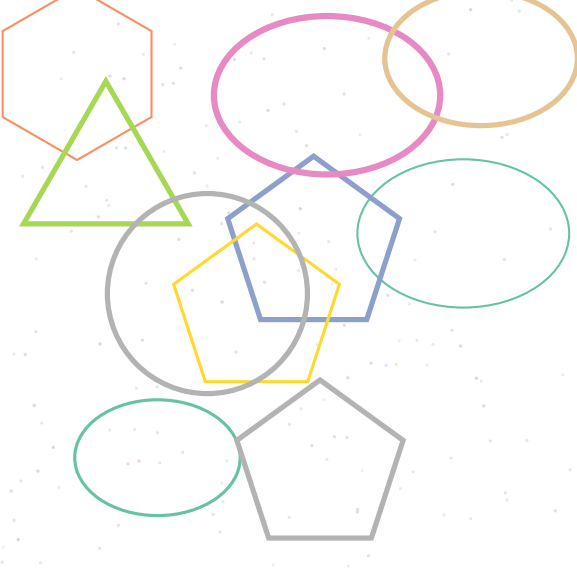[{"shape": "oval", "thickness": 1.5, "radius": 0.72, "center": [0.273, 0.207]}, {"shape": "oval", "thickness": 1, "radius": 0.92, "center": [0.802, 0.595]}, {"shape": "hexagon", "thickness": 1, "radius": 0.74, "center": [0.133, 0.871]}, {"shape": "pentagon", "thickness": 2.5, "radius": 0.78, "center": [0.543, 0.572]}, {"shape": "oval", "thickness": 3, "radius": 0.98, "center": [0.566, 0.834]}, {"shape": "triangle", "thickness": 2.5, "radius": 0.82, "center": [0.183, 0.694]}, {"shape": "pentagon", "thickness": 1.5, "radius": 0.75, "center": [0.444, 0.46]}, {"shape": "oval", "thickness": 2.5, "radius": 0.83, "center": [0.833, 0.898]}, {"shape": "pentagon", "thickness": 2.5, "radius": 0.76, "center": [0.554, 0.19]}, {"shape": "circle", "thickness": 2.5, "radius": 0.87, "center": [0.359, 0.491]}]